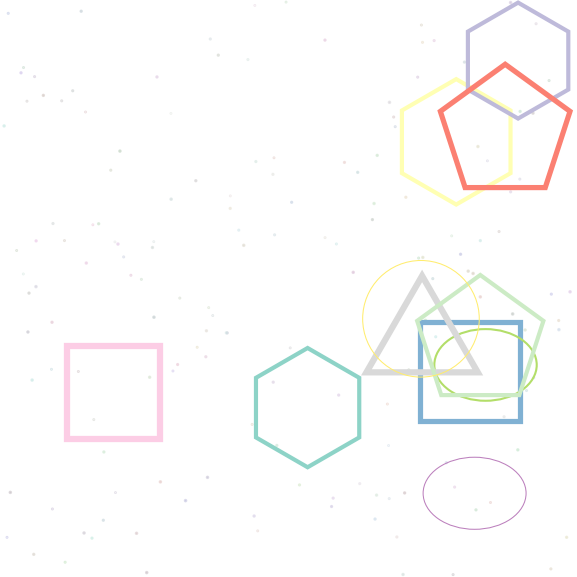[{"shape": "hexagon", "thickness": 2, "radius": 0.52, "center": [0.533, 0.293]}, {"shape": "hexagon", "thickness": 2, "radius": 0.54, "center": [0.79, 0.754]}, {"shape": "hexagon", "thickness": 2, "radius": 0.5, "center": [0.897, 0.894]}, {"shape": "pentagon", "thickness": 2.5, "radius": 0.59, "center": [0.875, 0.77]}, {"shape": "square", "thickness": 2.5, "radius": 0.43, "center": [0.814, 0.356]}, {"shape": "oval", "thickness": 1, "radius": 0.44, "center": [0.841, 0.367]}, {"shape": "square", "thickness": 3, "radius": 0.4, "center": [0.197, 0.32]}, {"shape": "triangle", "thickness": 3, "radius": 0.56, "center": [0.731, 0.41]}, {"shape": "oval", "thickness": 0.5, "radius": 0.45, "center": [0.822, 0.145]}, {"shape": "pentagon", "thickness": 2, "radius": 0.57, "center": [0.832, 0.408]}, {"shape": "circle", "thickness": 0.5, "radius": 0.5, "center": [0.729, 0.447]}]